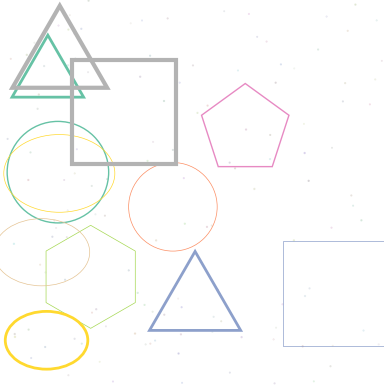[{"shape": "triangle", "thickness": 2, "radius": 0.54, "center": [0.124, 0.801]}, {"shape": "circle", "thickness": 1, "radius": 0.66, "center": [0.15, 0.553]}, {"shape": "circle", "thickness": 0.5, "radius": 0.58, "center": [0.449, 0.463]}, {"shape": "square", "thickness": 0.5, "radius": 0.68, "center": [0.872, 0.238]}, {"shape": "triangle", "thickness": 2, "radius": 0.68, "center": [0.507, 0.21]}, {"shape": "pentagon", "thickness": 1, "radius": 0.6, "center": [0.637, 0.664]}, {"shape": "hexagon", "thickness": 0.5, "radius": 0.67, "center": [0.236, 0.281]}, {"shape": "oval", "thickness": 0.5, "radius": 0.72, "center": [0.154, 0.55]}, {"shape": "oval", "thickness": 2, "radius": 0.54, "center": [0.121, 0.116]}, {"shape": "oval", "thickness": 0.5, "radius": 0.62, "center": [0.108, 0.345]}, {"shape": "triangle", "thickness": 3, "radius": 0.71, "center": [0.155, 0.843]}, {"shape": "square", "thickness": 3, "radius": 0.68, "center": [0.321, 0.71]}]